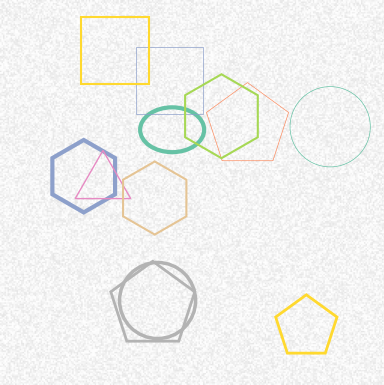[{"shape": "oval", "thickness": 3, "radius": 0.42, "center": [0.447, 0.663]}, {"shape": "circle", "thickness": 0.5, "radius": 0.52, "center": [0.858, 0.671]}, {"shape": "pentagon", "thickness": 0.5, "radius": 0.56, "center": [0.643, 0.673]}, {"shape": "square", "thickness": 0.5, "radius": 0.44, "center": [0.441, 0.79]}, {"shape": "hexagon", "thickness": 3, "radius": 0.47, "center": [0.217, 0.542]}, {"shape": "triangle", "thickness": 1, "radius": 0.42, "center": [0.267, 0.526]}, {"shape": "hexagon", "thickness": 1.5, "radius": 0.54, "center": [0.575, 0.698]}, {"shape": "pentagon", "thickness": 2, "radius": 0.42, "center": [0.796, 0.151]}, {"shape": "square", "thickness": 1.5, "radius": 0.44, "center": [0.298, 0.869]}, {"shape": "hexagon", "thickness": 1.5, "radius": 0.47, "center": [0.402, 0.486]}, {"shape": "pentagon", "thickness": 2, "radius": 0.57, "center": [0.397, 0.207]}, {"shape": "circle", "thickness": 2.5, "radius": 0.49, "center": [0.409, 0.219]}]